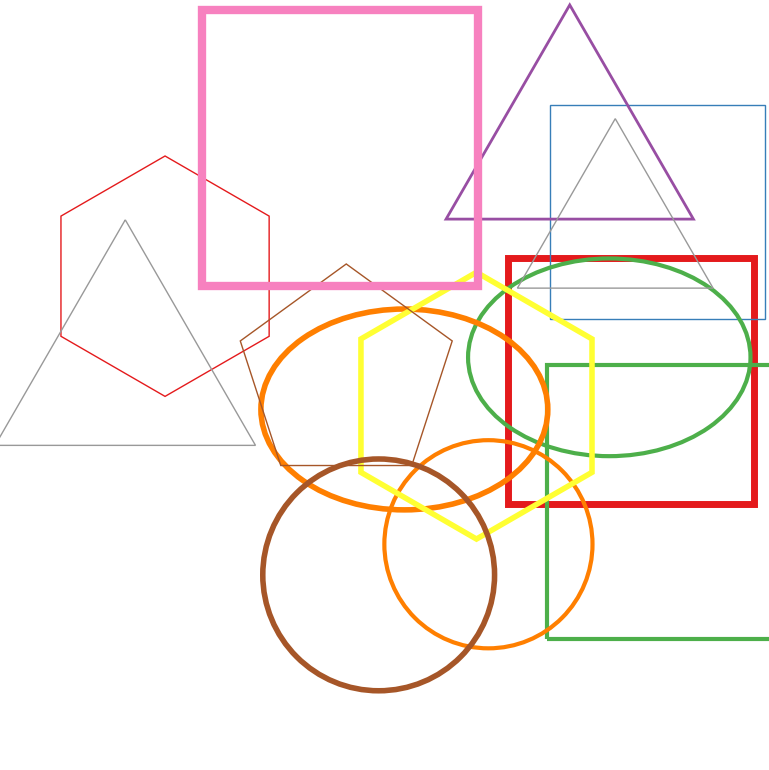[{"shape": "hexagon", "thickness": 0.5, "radius": 0.78, "center": [0.214, 0.641]}, {"shape": "square", "thickness": 2.5, "radius": 0.8, "center": [0.82, 0.505]}, {"shape": "square", "thickness": 0.5, "radius": 0.7, "center": [0.854, 0.724]}, {"shape": "oval", "thickness": 1.5, "radius": 0.92, "center": [0.791, 0.536]}, {"shape": "square", "thickness": 1.5, "radius": 0.89, "center": [0.888, 0.348]}, {"shape": "triangle", "thickness": 1, "radius": 0.93, "center": [0.74, 0.808]}, {"shape": "oval", "thickness": 2, "radius": 0.93, "center": [0.525, 0.468]}, {"shape": "circle", "thickness": 1.5, "radius": 0.68, "center": [0.634, 0.293]}, {"shape": "hexagon", "thickness": 2, "radius": 0.87, "center": [0.619, 0.473]}, {"shape": "pentagon", "thickness": 0.5, "radius": 0.72, "center": [0.45, 0.512]}, {"shape": "circle", "thickness": 2, "radius": 0.75, "center": [0.492, 0.253]}, {"shape": "square", "thickness": 3, "radius": 0.9, "center": [0.441, 0.808]}, {"shape": "triangle", "thickness": 0.5, "radius": 0.98, "center": [0.163, 0.519]}, {"shape": "triangle", "thickness": 0.5, "radius": 0.73, "center": [0.799, 0.699]}]